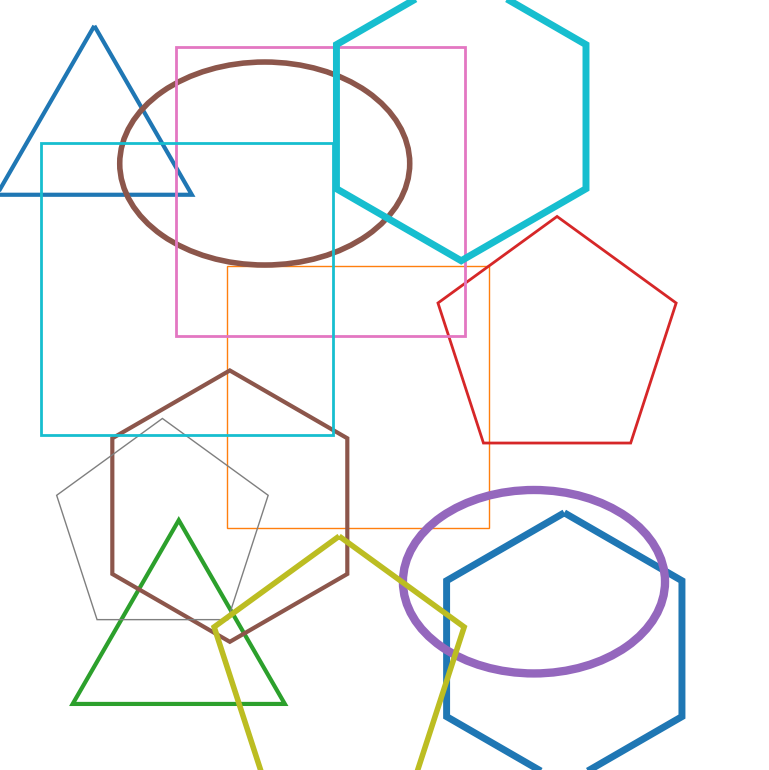[{"shape": "triangle", "thickness": 1.5, "radius": 0.73, "center": [0.123, 0.82]}, {"shape": "hexagon", "thickness": 2.5, "radius": 0.88, "center": [0.733, 0.158]}, {"shape": "square", "thickness": 0.5, "radius": 0.85, "center": [0.465, 0.485]}, {"shape": "triangle", "thickness": 1.5, "radius": 0.8, "center": [0.232, 0.165]}, {"shape": "pentagon", "thickness": 1, "radius": 0.81, "center": [0.723, 0.556]}, {"shape": "oval", "thickness": 3, "radius": 0.85, "center": [0.693, 0.245]}, {"shape": "oval", "thickness": 2, "radius": 0.94, "center": [0.344, 0.788]}, {"shape": "hexagon", "thickness": 1.5, "radius": 0.88, "center": [0.298, 0.343]}, {"shape": "square", "thickness": 1, "radius": 0.94, "center": [0.416, 0.751]}, {"shape": "pentagon", "thickness": 0.5, "radius": 0.72, "center": [0.211, 0.312]}, {"shape": "pentagon", "thickness": 2, "radius": 0.85, "center": [0.44, 0.133]}, {"shape": "square", "thickness": 1, "radius": 0.95, "center": [0.243, 0.624]}, {"shape": "hexagon", "thickness": 2.5, "radius": 0.94, "center": [0.599, 0.848]}]